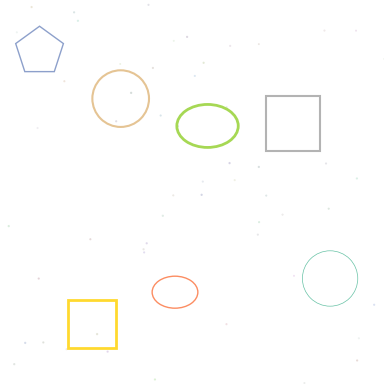[{"shape": "circle", "thickness": 0.5, "radius": 0.36, "center": [0.857, 0.277]}, {"shape": "oval", "thickness": 1, "radius": 0.3, "center": [0.455, 0.241]}, {"shape": "pentagon", "thickness": 1, "radius": 0.33, "center": [0.103, 0.867]}, {"shape": "oval", "thickness": 2, "radius": 0.4, "center": [0.539, 0.673]}, {"shape": "square", "thickness": 2, "radius": 0.31, "center": [0.239, 0.159]}, {"shape": "circle", "thickness": 1.5, "radius": 0.37, "center": [0.313, 0.744]}, {"shape": "square", "thickness": 1.5, "radius": 0.35, "center": [0.762, 0.68]}]